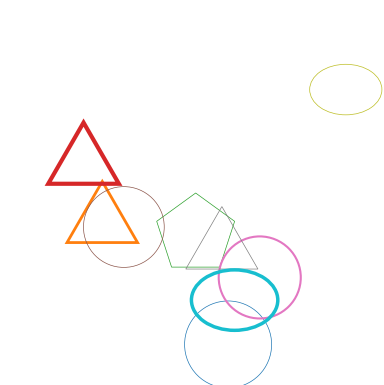[{"shape": "circle", "thickness": 0.5, "radius": 0.57, "center": [0.592, 0.105]}, {"shape": "triangle", "thickness": 2, "radius": 0.53, "center": [0.266, 0.423]}, {"shape": "pentagon", "thickness": 0.5, "radius": 0.53, "center": [0.508, 0.392]}, {"shape": "triangle", "thickness": 3, "radius": 0.53, "center": [0.217, 0.576]}, {"shape": "circle", "thickness": 0.5, "radius": 0.52, "center": [0.322, 0.41]}, {"shape": "circle", "thickness": 1.5, "radius": 0.53, "center": [0.675, 0.279]}, {"shape": "triangle", "thickness": 0.5, "radius": 0.54, "center": [0.576, 0.355]}, {"shape": "oval", "thickness": 0.5, "radius": 0.47, "center": [0.898, 0.767]}, {"shape": "oval", "thickness": 2.5, "radius": 0.56, "center": [0.609, 0.221]}]